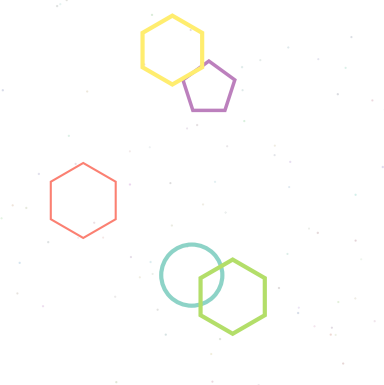[{"shape": "circle", "thickness": 3, "radius": 0.4, "center": [0.498, 0.285]}, {"shape": "hexagon", "thickness": 1.5, "radius": 0.49, "center": [0.216, 0.479]}, {"shape": "hexagon", "thickness": 3, "radius": 0.48, "center": [0.604, 0.229]}, {"shape": "pentagon", "thickness": 2.5, "radius": 0.35, "center": [0.543, 0.771]}, {"shape": "hexagon", "thickness": 3, "radius": 0.45, "center": [0.448, 0.87]}]